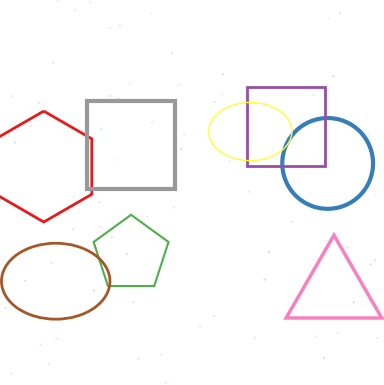[{"shape": "hexagon", "thickness": 2, "radius": 0.72, "center": [0.114, 0.567]}, {"shape": "circle", "thickness": 3, "radius": 0.59, "center": [0.851, 0.576]}, {"shape": "pentagon", "thickness": 1.5, "radius": 0.51, "center": [0.34, 0.34]}, {"shape": "square", "thickness": 2, "radius": 0.51, "center": [0.742, 0.671]}, {"shape": "oval", "thickness": 1, "radius": 0.54, "center": [0.65, 0.658]}, {"shape": "oval", "thickness": 2, "radius": 0.7, "center": [0.145, 0.27]}, {"shape": "triangle", "thickness": 2.5, "radius": 0.72, "center": [0.867, 0.246]}, {"shape": "square", "thickness": 3, "radius": 0.57, "center": [0.341, 0.624]}]